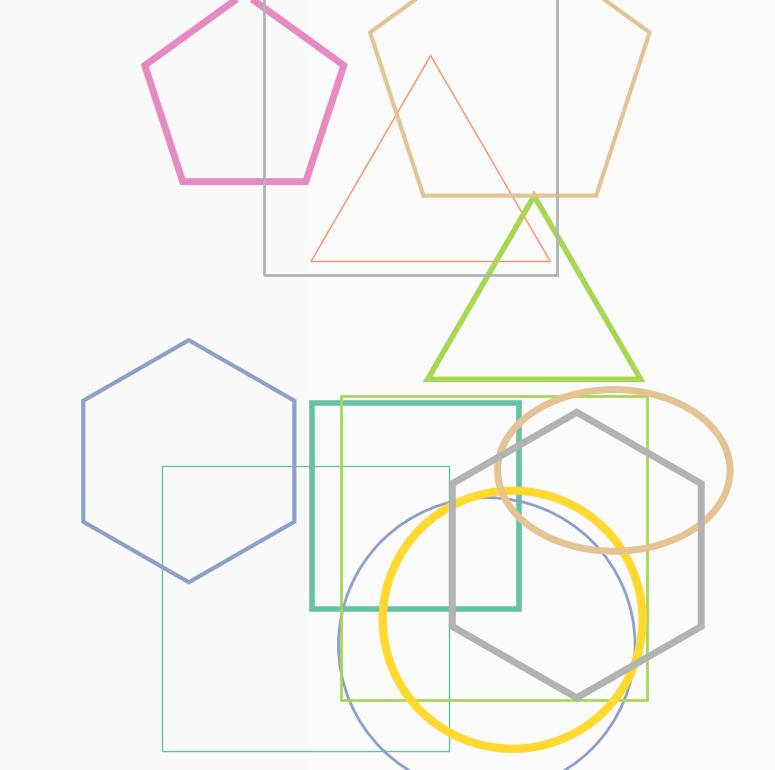[{"shape": "square", "thickness": 2, "radius": 0.67, "center": [0.536, 0.343]}, {"shape": "square", "thickness": 0.5, "radius": 0.92, "center": [0.394, 0.209]}, {"shape": "triangle", "thickness": 0.5, "radius": 0.89, "center": [0.556, 0.75]}, {"shape": "hexagon", "thickness": 1.5, "radius": 0.79, "center": [0.244, 0.401]}, {"shape": "circle", "thickness": 1, "radius": 0.96, "center": [0.628, 0.162]}, {"shape": "pentagon", "thickness": 2.5, "radius": 0.68, "center": [0.315, 0.873]}, {"shape": "square", "thickness": 1, "radius": 0.99, "center": [0.637, 0.288]}, {"shape": "triangle", "thickness": 2, "radius": 0.79, "center": [0.689, 0.587]}, {"shape": "circle", "thickness": 3, "radius": 0.84, "center": [0.661, 0.195]}, {"shape": "pentagon", "thickness": 1.5, "radius": 0.95, "center": [0.658, 0.899]}, {"shape": "oval", "thickness": 2.5, "radius": 0.75, "center": [0.792, 0.389]}, {"shape": "square", "thickness": 1, "radius": 0.94, "center": [0.529, 0.831]}, {"shape": "hexagon", "thickness": 2.5, "radius": 0.93, "center": [0.744, 0.279]}]